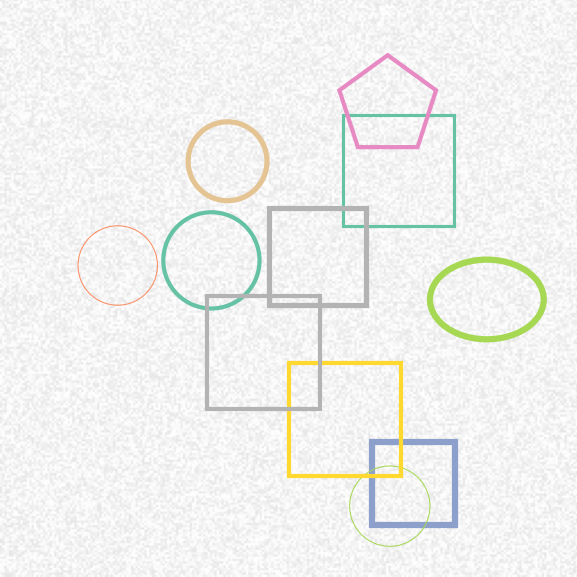[{"shape": "circle", "thickness": 2, "radius": 0.42, "center": [0.366, 0.548]}, {"shape": "square", "thickness": 1.5, "radius": 0.48, "center": [0.69, 0.704]}, {"shape": "circle", "thickness": 0.5, "radius": 0.34, "center": [0.204, 0.539]}, {"shape": "square", "thickness": 3, "radius": 0.36, "center": [0.717, 0.162]}, {"shape": "pentagon", "thickness": 2, "radius": 0.44, "center": [0.671, 0.816]}, {"shape": "oval", "thickness": 3, "radius": 0.49, "center": [0.843, 0.481]}, {"shape": "circle", "thickness": 0.5, "radius": 0.35, "center": [0.675, 0.123]}, {"shape": "square", "thickness": 2, "radius": 0.49, "center": [0.597, 0.273]}, {"shape": "circle", "thickness": 2.5, "radius": 0.34, "center": [0.394, 0.72]}, {"shape": "square", "thickness": 2, "radius": 0.49, "center": [0.456, 0.389]}, {"shape": "square", "thickness": 2.5, "radius": 0.42, "center": [0.55, 0.555]}]